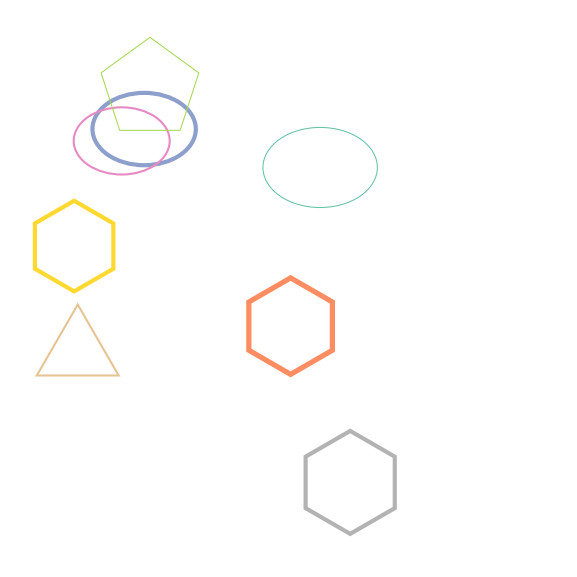[{"shape": "oval", "thickness": 0.5, "radius": 0.5, "center": [0.554, 0.709]}, {"shape": "hexagon", "thickness": 2.5, "radius": 0.42, "center": [0.503, 0.434]}, {"shape": "oval", "thickness": 2, "radius": 0.45, "center": [0.25, 0.776]}, {"shape": "oval", "thickness": 1, "radius": 0.42, "center": [0.211, 0.755]}, {"shape": "pentagon", "thickness": 0.5, "radius": 0.45, "center": [0.26, 0.845]}, {"shape": "hexagon", "thickness": 2, "radius": 0.39, "center": [0.128, 0.573]}, {"shape": "triangle", "thickness": 1, "radius": 0.41, "center": [0.135, 0.39]}, {"shape": "hexagon", "thickness": 2, "radius": 0.45, "center": [0.606, 0.164]}]